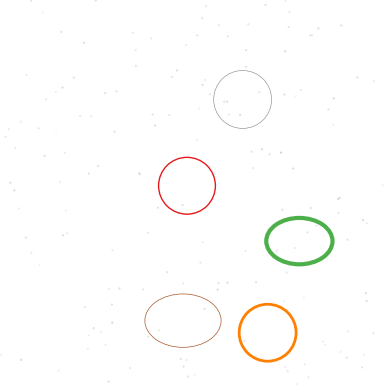[{"shape": "circle", "thickness": 1, "radius": 0.37, "center": [0.486, 0.518]}, {"shape": "oval", "thickness": 3, "radius": 0.43, "center": [0.778, 0.374]}, {"shape": "circle", "thickness": 2, "radius": 0.37, "center": [0.695, 0.136]}, {"shape": "oval", "thickness": 0.5, "radius": 0.5, "center": [0.475, 0.167]}, {"shape": "circle", "thickness": 0.5, "radius": 0.38, "center": [0.63, 0.742]}]